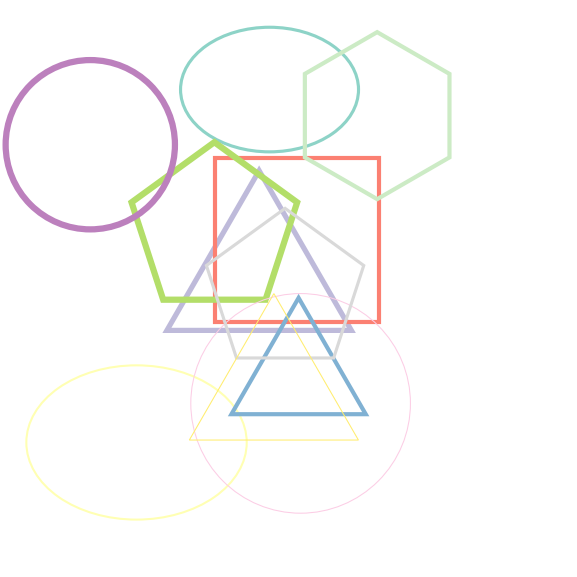[{"shape": "oval", "thickness": 1.5, "radius": 0.77, "center": [0.467, 0.844]}, {"shape": "oval", "thickness": 1, "radius": 0.95, "center": [0.236, 0.233]}, {"shape": "triangle", "thickness": 2.5, "radius": 0.92, "center": [0.449, 0.519]}, {"shape": "square", "thickness": 2, "radius": 0.71, "center": [0.514, 0.583]}, {"shape": "triangle", "thickness": 2, "radius": 0.67, "center": [0.517, 0.349]}, {"shape": "pentagon", "thickness": 3, "radius": 0.75, "center": [0.371, 0.602]}, {"shape": "circle", "thickness": 0.5, "radius": 0.95, "center": [0.521, 0.301]}, {"shape": "pentagon", "thickness": 1.5, "radius": 0.72, "center": [0.494, 0.495]}, {"shape": "circle", "thickness": 3, "radius": 0.73, "center": [0.156, 0.749]}, {"shape": "hexagon", "thickness": 2, "radius": 0.72, "center": [0.653, 0.799]}, {"shape": "triangle", "thickness": 0.5, "radius": 0.85, "center": [0.474, 0.322]}]